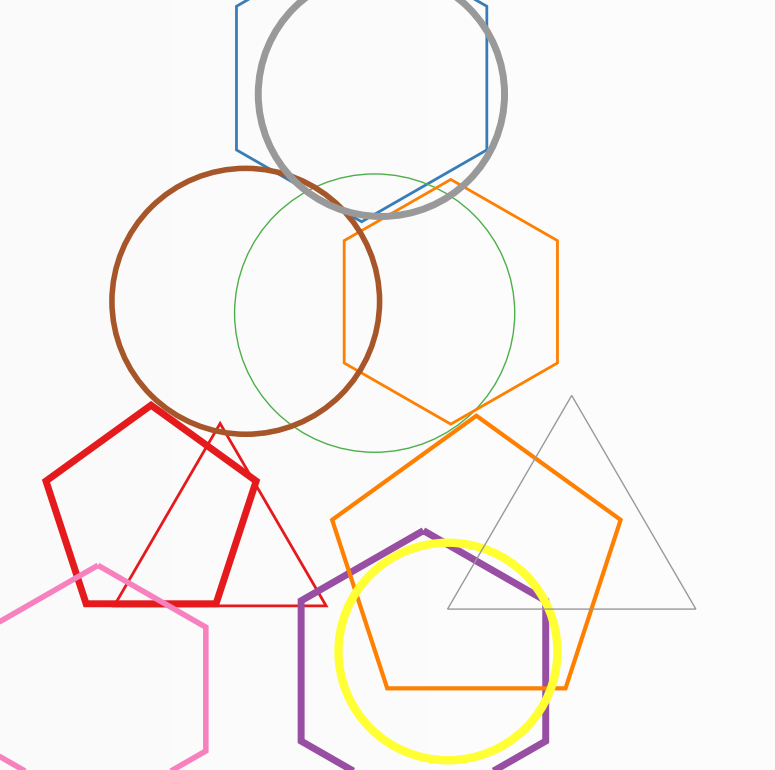[{"shape": "triangle", "thickness": 1, "radius": 0.79, "center": [0.284, 0.292]}, {"shape": "pentagon", "thickness": 2.5, "radius": 0.71, "center": [0.195, 0.331]}, {"shape": "hexagon", "thickness": 1, "radius": 0.93, "center": [0.467, 0.899]}, {"shape": "circle", "thickness": 0.5, "radius": 0.9, "center": [0.483, 0.593]}, {"shape": "hexagon", "thickness": 2.5, "radius": 0.91, "center": [0.546, 0.129]}, {"shape": "pentagon", "thickness": 1.5, "radius": 0.98, "center": [0.615, 0.264]}, {"shape": "hexagon", "thickness": 1, "radius": 0.79, "center": [0.582, 0.608]}, {"shape": "circle", "thickness": 3, "radius": 0.71, "center": [0.578, 0.154]}, {"shape": "circle", "thickness": 2, "radius": 0.86, "center": [0.317, 0.609]}, {"shape": "hexagon", "thickness": 2, "radius": 0.8, "center": [0.126, 0.105]}, {"shape": "circle", "thickness": 2.5, "radius": 0.79, "center": [0.492, 0.878]}, {"shape": "triangle", "thickness": 0.5, "radius": 0.92, "center": [0.738, 0.301]}]